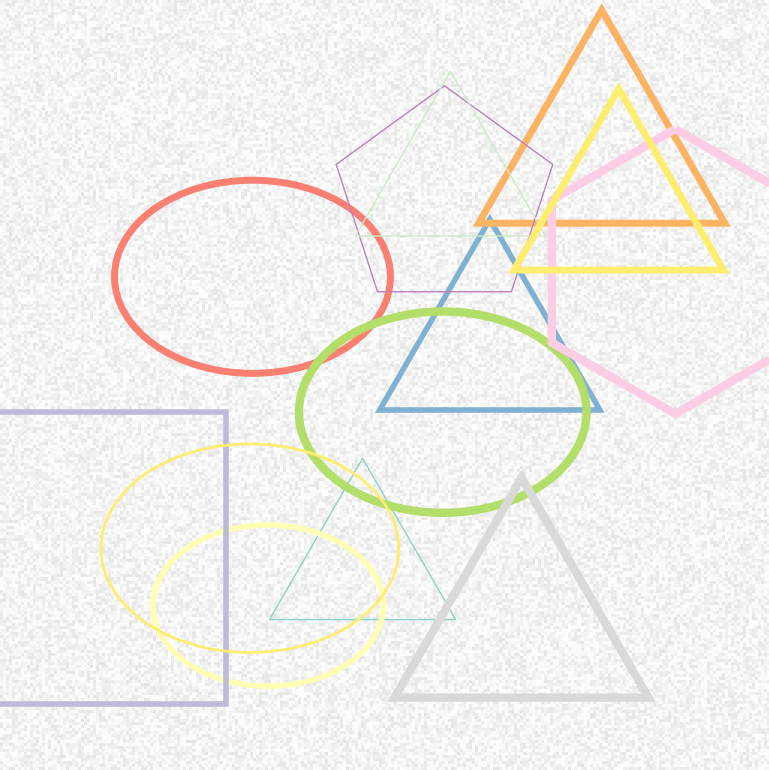[{"shape": "triangle", "thickness": 0.5, "radius": 0.7, "center": [0.471, 0.265]}, {"shape": "oval", "thickness": 2, "radius": 0.75, "center": [0.348, 0.214]}, {"shape": "square", "thickness": 2, "radius": 0.95, "center": [0.104, 0.275]}, {"shape": "oval", "thickness": 2.5, "radius": 0.9, "center": [0.328, 0.641]}, {"shape": "triangle", "thickness": 2, "radius": 0.83, "center": [0.636, 0.55]}, {"shape": "triangle", "thickness": 2.5, "radius": 0.92, "center": [0.781, 0.802]}, {"shape": "oval", "thickness": 3, "radius": 0.93, "center": [0.575, 0.465]}, {"shape": "hexagon", "thickness": 3, "radius": 0.93, "center": [0.877, 0.648]}, {"shape": "triangle", "thickness": 3, "radius": 0.95, "center": [0.677, 0.189]}, {"shape": "pentagon", "thickness": 0.5, "radius": 0.74, "center": [0.577, 0.741]}, {"shape": "triangle", "thickness": 0.5, "radius": 0.71, "center": [0.585, 0.765]}, {"shape": "oval", "thickness": 1, "radius": 0.97, "center": [0.325, 0.288]}, {"shape": "triangle", "thickness": 2.5, "radius": 0.78, "center": [0.804, 0.728]}]